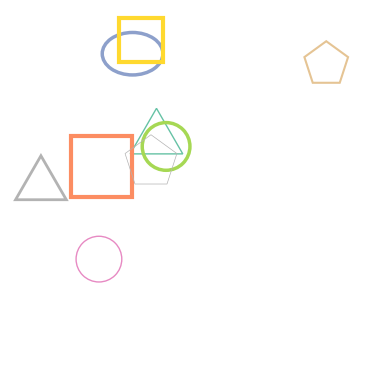[{"shape": "triangle", "thickness": 1, "radius": 0.39, "center": [0.406, 0.64]}, {"shape": "square", "thickness": 3, "radius": 0.4, "center": [0.264, 0.567]}, {"shape": "oval", "thickness": 2.5, "radius": 0.39, "center": [0.344, 0.86]}, {"shape": "circle", "thickness": 1, "radius": 0.3, "center": [0.257, 0.327]}, {"shape": "circle", "thickness": 2.5, "radius": 0.31, "center": [0.431, 0.62]}, {"shape": "square", "thickness": 3, "radius": 0.29, "center": [0.367, 0.896]}, {"shape": "pentagon", "thickness": 1.5, "radius": 0.3, "center": [0.847, 0.833]}, {"shape": "triangle", "thickness": 2, "radius": 0.38, "center": [0.106, 0.519]}, {"shape": "pentagon", "thickness": 0.5, "radius": 0.35, "center": [0.392, 0.579]}]